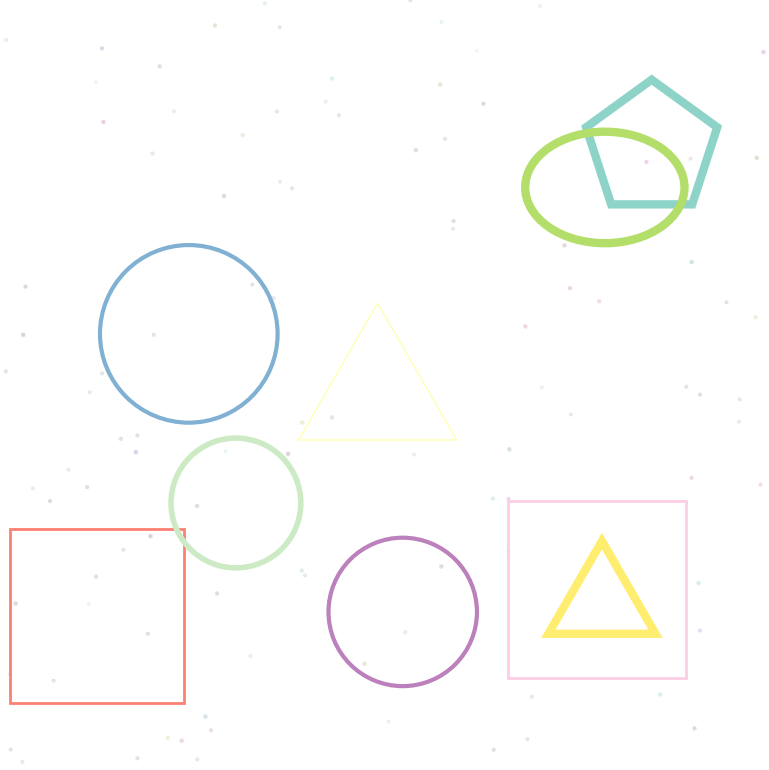[{"shape": "pentagon", "thickness": 3, "radius": 0.45, "center": [0.846, 0.807]}, {"shape": "triangle", "thickness": 0.5, "radius": 0.59, "center": [0.49, 0.488]}, {"shape": "square", "thickness": 1, "radius": 0.57, "center": [0.126, 0.2]}, {"shape": "circle", "thickness": 1.5, "radius": 0.58, "center": [0.245, 0.566]}, {"shape": "oval", "thickness": 3, "radius": 0.52, "center": [0.786, 0.757]}, {"shape": "square", "thickness": 1, "radius": 0.58, "center": [0.775, 0.234]}, {"shape": "circle", "thickness": 1.5, "radius": 0.48, "center": [0.523, 0.205]}, {"shape": "circle", "thickness": 2, "radius": 0.42, "center": [0.306, 0.347]}, {"shape": "triangle", "thickness": 3, "radius": 0.4, "center": [0.782, 0.217]}]